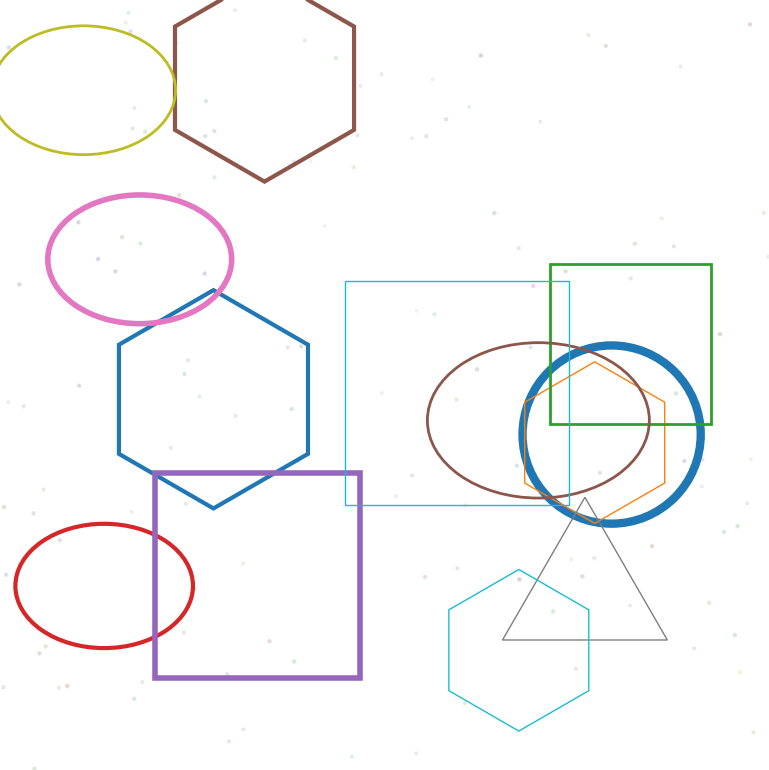[{"shape": "circle", "thickness": 3, "radius": 0.58, "center": [0.794, 0.436]}, {"shape": "hexagon", "thickness": 1.5, "radius": 0.71, "center": [0.277, 0.481]}, {"shape": "hexagon", "thickness": 0.5, "radius": 0.52, "center": [0.772, 0.425]}, {"shape": "square", "thickness": 1, "radius": 0.52, "center": [0.819, 0.553]}, {"shape": "oval", "thickness": 1.5, "radius": 0.58, "center": [0.135, 0.239]}, {"shape": "square", "thickness": 2, "radius": 0.66, "center": [0.335, 0.253]}, {"shape": "oval", "thickness": 1, "radius": 0.72, "center": [0.699, 0.454]}, {"shape": "hexagon", "thickness": 1.5, "radius": 0.67, "center": [0.344, 0.898]}, {"shape": "oval", "thickness": 2, "radius": 0.6, "center": [0.181, 0.663]}, {"shape": "triangle", "thickness": 0.5, "radius": 0.62, "center": [0.76, 0.231]}, {"shape": "oval", "thickness": 1, "radius": 0.6, "center": [0.109, 0.883]}, {"shape": "square", "thickness": 0.5, "radius": 0.73, "center": [0.593, 0.49]}, {"shape": "hexagon", "thickness": 0.5, "radius": 0.52, "center": [0.674, 0.155]}]